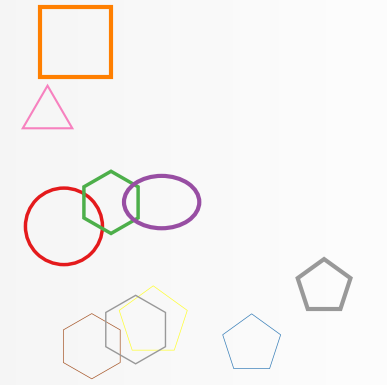[{"shape": "circle", "thickness": 2.5, "radius": 0.5, "center": [0.165, 0.412]}, {"shape": "pentagon", "thickness": 0.5, "radius": 0.39, "center": [0.649, 0.106]}, {"shape": "hexagon", "thickness": 2.5, "radius": 0.4, "center": [0.286, 0.474]}, {"shape": "oval", "thickness": 3, "radius": 0.49, "center": [0.417, 0.475]}, {"shape": "square", "thickness": 3, "radius": 0.46, "center": [0.194, 0.891]}, {"shape": "pentagon", "thickness": 0.5, "radius": 0.46, "center": [0.395, 0.165]}, {"shape": "hexagon", "thickness": 0.5, "radius": 0.42, "center": [0.237, 0.101]}, {"shape": "triangle", "thickness": 1.5, "radius": 0.37, "center": [0.123, 0.704]}, {"shape": "pentagon", "thickness": 3, "radius": 0.36, "center": [0.836, 0.255]}, {"shape": "hexagon", "thickness": 1, "radius": 0.44, "center": [0.35, 0.144]}]